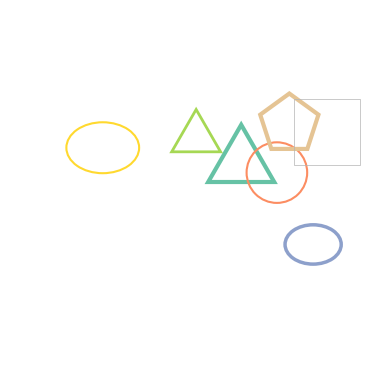[{"shape": "triangle", "thickness": 3, "radius": 0.5, "center": [0.627, 0.577]}, {"shape": "circle", "thickness": 1.5, "radius": 0.39, "center": [0.719, 0.552]}, {"shape": "oval", "thickness": 2.5, "radius": 0.36, "center": [0.813, 0.365]}, {"shape": "triangle", "thickness": 2, "radius": 0.37, "center": [0.509, 0.642]}, {"shape": "oval", "thickness": 1.5, "radius": 0.47, "center": [0.267, 0.616]}, {"shape": "pentagon", "thickness": 3, "radius": 0.4, "center": [0.752, 0.678]}, {"shape": "square", "thickness": 0.5, "radius": 0.43, "center": [0.85, 0.657]}]